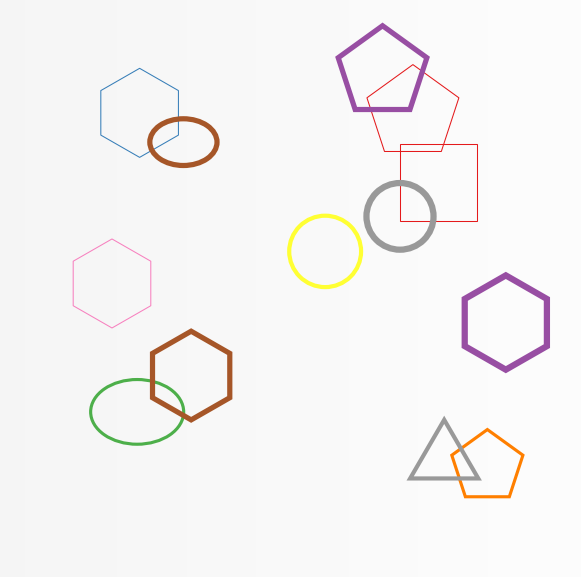[{"shape": "square", "thickness": 0.5, "radius": 0.33, "center": [0.754, 0.683]}, {"shape": "pentagon", "thickness": 0.5, "radius": 0.42, "center": [0.71, 0.804]}, {"shape": "hexagon", "thickness": 0.5, "radius": 0.39, "center": [0.24, 0.804]}, {"shape": "oval", "thickness": 1.5, "radius": 0.4, "center": [0.236, 0.286]}, {"shape": "pentagon", "thickness": 2.5, "radius": 0.4, "center": [0.658, 0.874]}, {"shape": "hexagon", "thickness": 3, "radius": 0.41, "center": [0.87, 0.441]}, {"shape": "pentagon", "thickness": 1.5, "radius": 0.32, "center": [0.838, 0.191]}, {"shape": "circle", "thickness": 2, "radius": 0.31, "center": [0.559, 0.564]}, {"shape": "hexagon", "thickness": 2.5, "radius": 0.38, "center": [0.329, 0.349]}, {"shape": "oval", "thickness": 2.5, "radius": 0.29, "center": [0.316, 0.753]}, {"shape": "hexagon", "thickness": 0.5, "radius": 0.39, "center": [0.193, 0.508]}, {"shape": "triangle", "thickness": 2, "radius": 0.34, "center": [0.764, 0.204]}, {"shape": "circle", "thickness": 3, "radius": 0.29, "center": [0.688, 0.624]}]